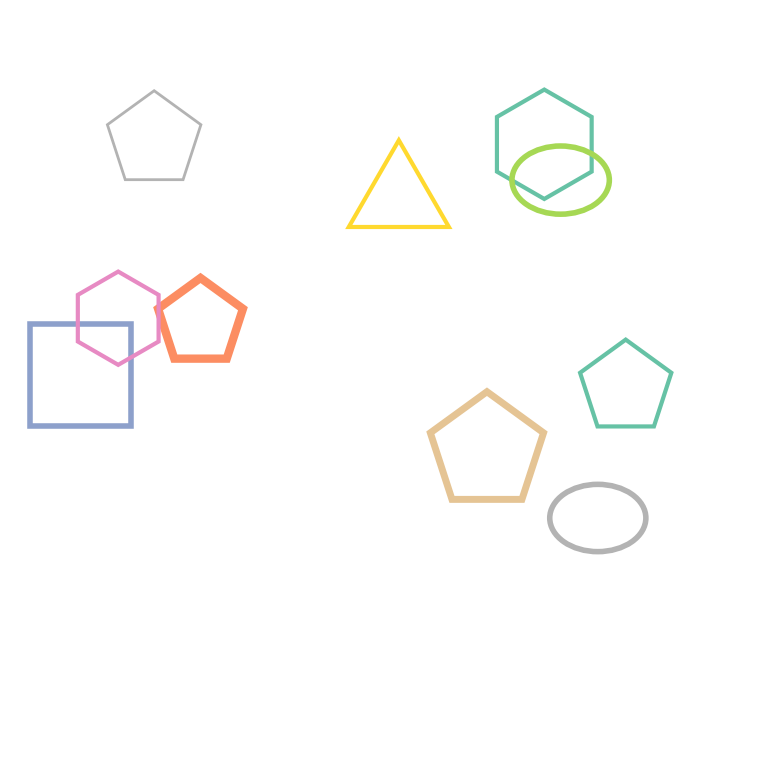[{"shape": "hexagon", "thickness": 1.5, "radius": 0.36, "center": [0.707, 0.813]}, {"shape": "pentagon", "thickness": 1.5, "radius": 0.31, "center": [0.813, 0.497]}, {"shape": "pentagon", "thickness": 3, "radius": 0.29, "center": [0.26, 0.581]}, {"shape": "square", "thickness": 2, "radius": 0.33, "center": [0.105, 0.513]}, {"shape": "hexagon", "thickness": 1.5, "radius": 0.3, "center": [0.154, 0.587]}, {"shape": "oval", "thickness": 2, "radius": 0.32, "center": [0.728, 0.766]}, {"shape": "triangle", "thickness": 1.5, "radius": 0.38, "center": [0.518, 0.743]}, {"shape": "pentagon", "thickness": 2.5, "radius": 0.39, "center": [0.632, 0.414]}, {"shape": "oval", "thickness": 2, "radius": 0.31, "center": [0.776, 0.327]}, {"shape": "pentagon", "thickness": 1, "radius": 0.32, "center": [0.2, 0.818]}]